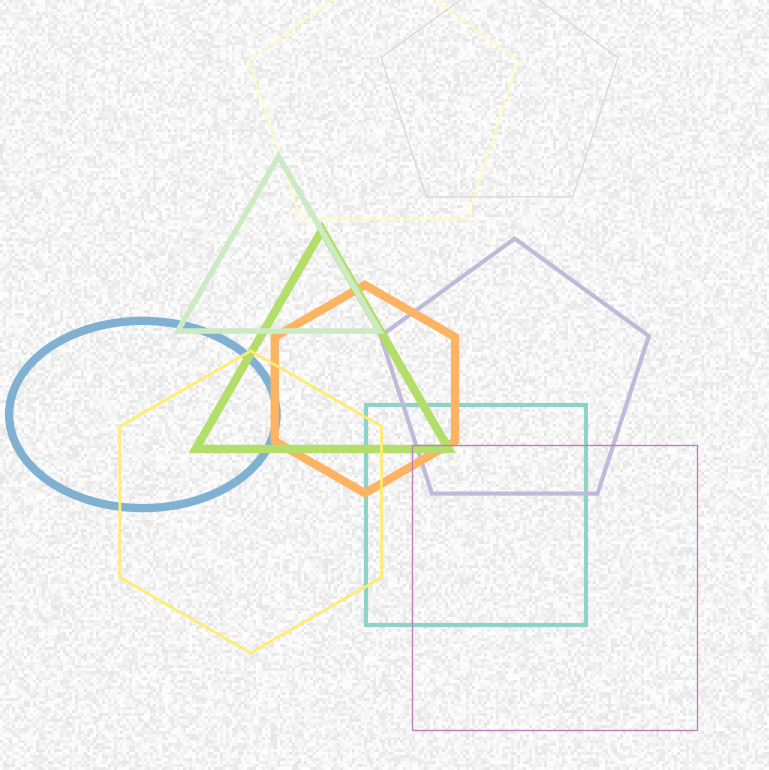[{"shape": "square", "thickness": 1.5, "radius": 0.71, "center": [0.618, 0.331]}, {"shape": "pentagon", "thickness": 0.5, "radius": 0.92, "center": [0.498, 0.864]}, {"shape": "pentagon", "thickness": 1.5, "radius": 0.92, "center": [0.668, 0.507]}, {"shape": "oval", "thickness": 3, "radius": 0.87, "center": [0.186, 0.462]}, {"shape": "hexagon", "thickness": 3, "radius": 0.68, "center": [0.474, 0.495]}, {"shape": "triangle", "thickness": 3, "radius": 0.95, "center": [0.418, 0.512]}, {"shape": "pentagon", "thickness": 0.5, "radius": 0.81, "center": [0.649, 0.875]}, {"shape": "square", "thickness": 0.5, "radius": 0.92, "center": [0.72, 0.237]}, {"shape": "triangle", "thickness": 2, "radius": 0.76, "center": [0.362, 0.646]}, {"shape": "hexagon", "thickness": 1, "radius": 0.98, "center": [0.326, 0.348]}]